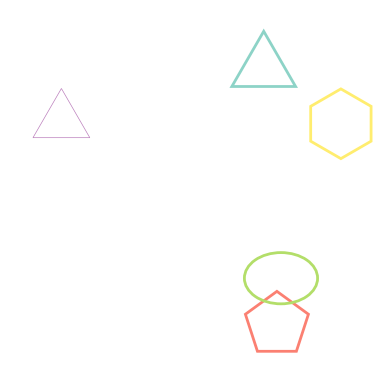[{"shape": "triangle", "thickness": 2, "radius": 0.48, "center": [0.685, 0.823]}, {"shape": "pentagon", "thickness": 2, "radius": 0.43, "center": [0.719, 0.157]}, {"shape": "oval", "thickness": 2, "radius": 0.48, "center": [0.73, 0.277]}, {"shape": "triangle", "thickness": 0.5, "radius": 0.43, "center": [0.159, 0.685]}, {"shape": "hexagon", "thickness": 2, "radius": 0.45, "center": [0.885, 0.679]}]